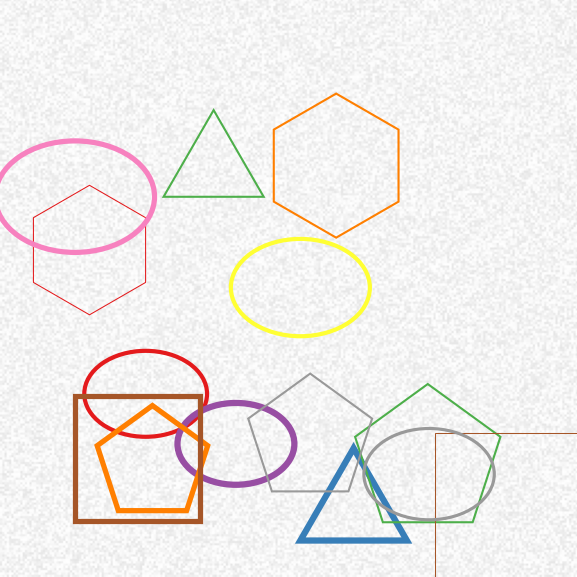[{"shape": "oval", "thickness": 2, "radius": 0.53, "center": [0.252, 0.317]}, {"shape": "hexagon", "thickness": 0.5, "radius": 0.56, "center": [0.155, 0.566]}, {"shape": "triangle", "thickness": 3, "radius": 0.53, "center": [0.612, 0.116]}, {"shape": "triangle", "thickness": 1, "radius": 0.5, "center": [0.37, 0.708]}, {"shape": "pentagon", "thickness": 1, "radius": 0.66, "center": [0.741, 0.202]}, {"shape": "oval", "thickness": 3, "radius": 0.51, "center": [0.409, 0.231]}, {"shape": "pentagon", "thickness": 2.5, "radius": 0.5, "center": [0.264, 0.196]}, {"shape": "hexagon", "thickness": 1, "radius": 0.62, "center": [0.582, 0.712]}, {"shape": "oval", "thickness": 2, "radius": 0.6, "center": [0.52, 0.501]}, {"shape": "square", "thickness": 0.5, "radius": 0.66, "center": [0.886, 0.116]}, {"shape": "square", "thickness": 2.5, "radius": 0.54, "center": [0.238, 0.205]}, {"shape": "oval", "thickness": 2.5, "radius": 0.69, "center": [0.13, 0.659]}, {"shape": "oval", "thickness": 1.5, "radius": 0.56, "center": [0.743, 0.178]}, {"shape": "pentagon", "thickness": 1, "radius": 0.56, "center": [0.537, 0.239]}]